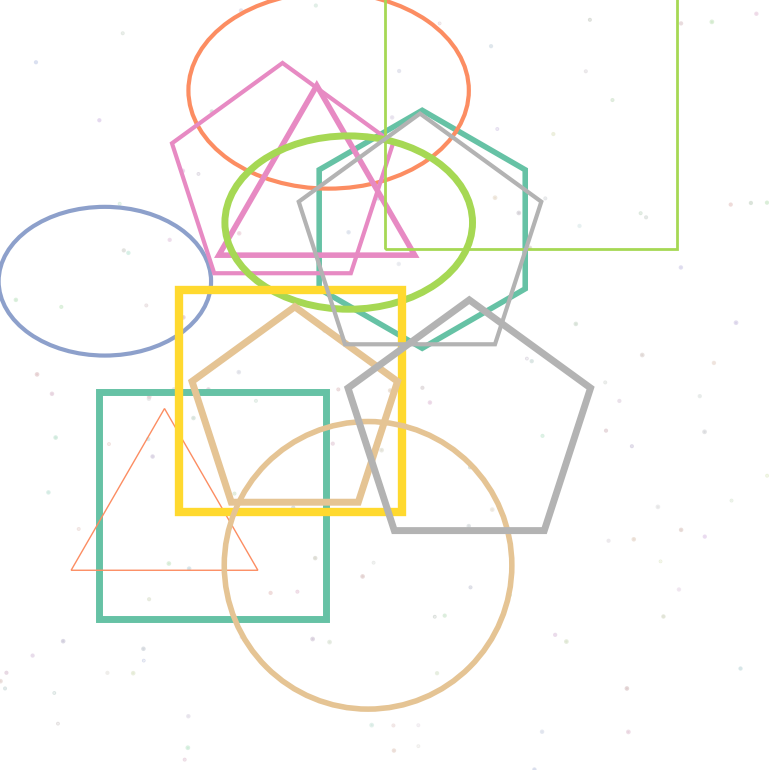[{"shape": "hexagon", "thickness": 2, "radius": 0.77, "center": [0.548, 0.702]}, {"shape": "square", "thickness": 2.5, "radius": 0.74, "center": [0.276, 0.344]}, {"shape": "oval", "thickness": 1.5, "radius": 0.91, "center": [0.427, 0.882]}, {"shape": "triangle", "thickness": 0.5, "radius": 0.7, "center": [0.214, 0.329]}, {"shape": "oval", "thickness": 1.5, "radius": 0.69, "center": [0.136, 0.635]}, {"shape": "triangle", "thickness": 2, "radius": 0.73, "center": [0.411, 0.742]}, {"shape": "pentagon", "thickness": 1.5, "radius": 0.75, "center": [0.367, 0.767]}, {"shape": "oval", "thickness": 2.5, "radius": 0.8, "center": [0.453, 0.711]}, {"shape": "square", "thickness": 1, "radius": 0.95, "center": [0.689, 0.866]}, {"shape": "square", "thickness": 3, "radius": 0.72, "center": [0.377, 0.479]}, {"shape": "pentagon", "thickness": 2.5, "radius": 0.7, "center": [0.383, 0.461]}, {"shape": "circle", "thickness": 2, "radius": 0.93, "center": [0.478, 0.266]}, {"shape": "pentagon", "thickness": 1.5, "radius": 0.83, "center": [0.545, 0.687]}, {"shape": "pentagon", "thickness": 2.5, "radius": 0.83, "center": [0.609, 0.445]}]